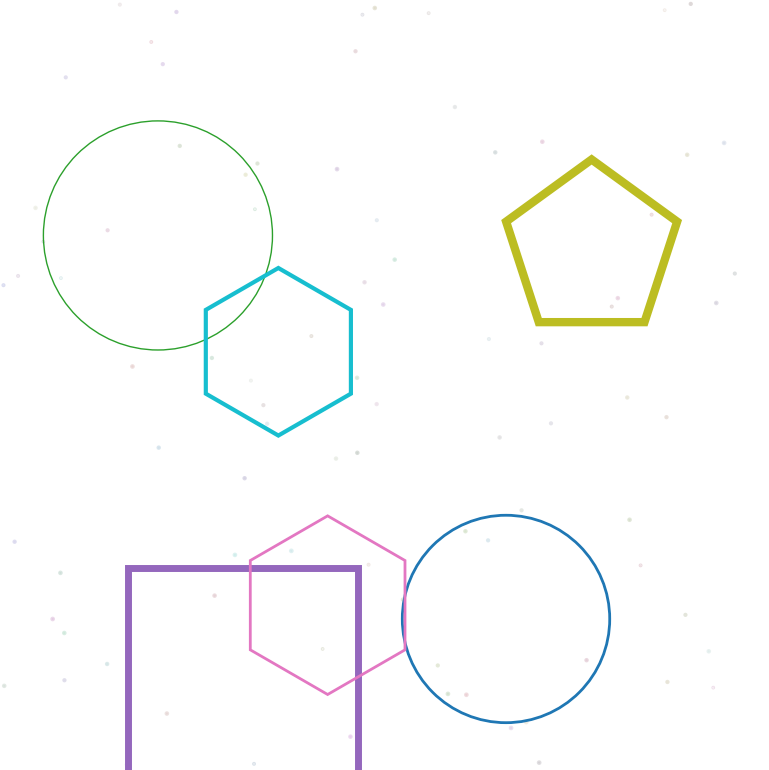[{"shape": "circle", "thickness": 1, "radius": 0.67, "center": [0.657, 0.196]}, {"shape": "circle", "thickness": 0.5, "radius": 0.74, "center": [0.205, 0.694]}, {"shape": "square", "thickness": 2.5, "radius": 0.75, "center": [0.316, 0.112]}, {"shape": "hexagon", "thickness": 1, "radius": 0.58, "center": [0.426, 0.214]}, {"shape": "pentagon", "thickness": 3, "radius": 0.58, "center": [0.768, 0.676]}, {"shape": "hexagon", "thickness": 1.5, "radius": 0.54, "center": [0.362, 0.543]}]